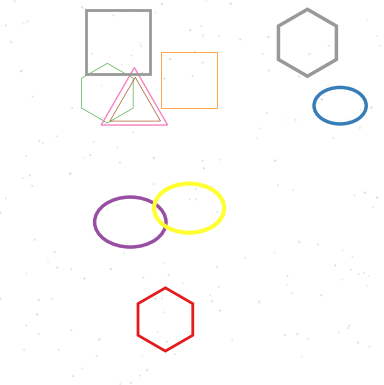[{"shape": "hexagon", "thickness": 2, "radius": 0.41, "center": [0.43, 0.17]}, {"shape": "oval", "thickness": 2.5, "radius": 0.34, "center": [0.883, 0.725]}, {"shape": "hexagon", "thickness": 0.5, "radius": 0.39, "center": [0.279, 0.758]}, {"shape": "oval", "thickness": 2.5, "radius": 0.46, "center": [0.338, 0.423]}, {"shape": "square", "thickness": 0.5, "radius": 0.36, "center": [0.49, 0.792]}, {"shape": "oval", "thickness": 3, "radius": 0.46, "center": [0.491, 0.459]}, {"shape": "triangle", "thickness": 0.5, "radius": 0.38, "center": [0.351, 0.723]}, {"shape": "triangle", "thickness": 1, "radius": 0.5, "center": [0.349, 0.725]}, {"shape": "hexagon", "thickness": 2.5, "radius": 0.43, "center": [0.799, 0.889]}, {"shape": "square", "thickness": 2, "radius": 0.41, "center": [0.307, 0.891]}]